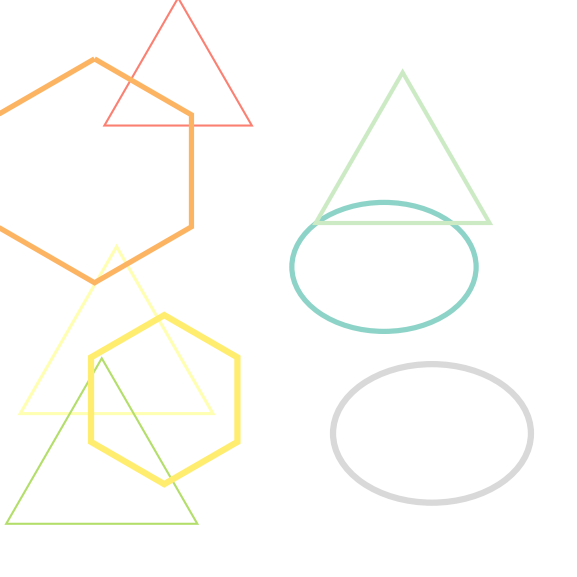[{"shape": "oval", "thickness": 2.5, "radius": 0.8, "center": [0.665, 0.537]}, {"shape": "triangle", "thickness": 1.5, "radius": 0.96, "center": [0.202, 0.379]}, {"shape": "triangle", "thickness": 1, "radius": 0.74, "center": [0.308, 0.855]}, {"shape": "hexagon", "thickness": 2.5, "radius": 0.97, "center": [0.164, 0.703]}, {"shape": "triangle", "thickness": 1, "radius": 0.96, "center": [0.176, 0.188]}, {"shape": "oval", "thickness": 3, "radius": 0.86, "center": [0.748, 0.249]}, {"shape": "triangle", "thickness": 2, "radius": 0.87, "center": [0.697, 0.7]}, {"shape": "hexagon", "thickness": 3, "radius": 0.73, "center": [0.284, 0.307]}]